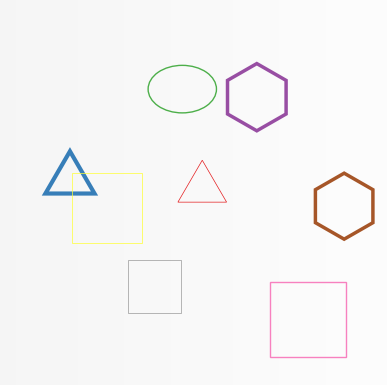[{"shape": "triangle", "thickness": 0.5, "radius": 0.36, "center": [0.522, 0.511]}, {"shape": "triangle", "thickness": 3, "radius": 0.37, "center": [0.181, 0.534]}, {"shape": "oval", "thickness": 1, "radius": 0.44, "center": [0.47, 0.769]}, {"shape": "hexagon", "thickness": 2.5, "radius": 0.44, "center": [0.663, 0.748]}, {"shape": "square", "thickness": 0.5, "radius": 0.45, "center": [0.275, 0.459]}, {"shape": "hexagon", "thickness": 2.5, "radius": 0.43, "center": [0.888, 0.464]}, {"shape": "square", "thickness": 1, "radius": 0.49, "center": [0.794, 0.169]}, {"shape": "square", "thickness": 0.5, "radius": 0.34, "center": [0.4, 0.257]}]